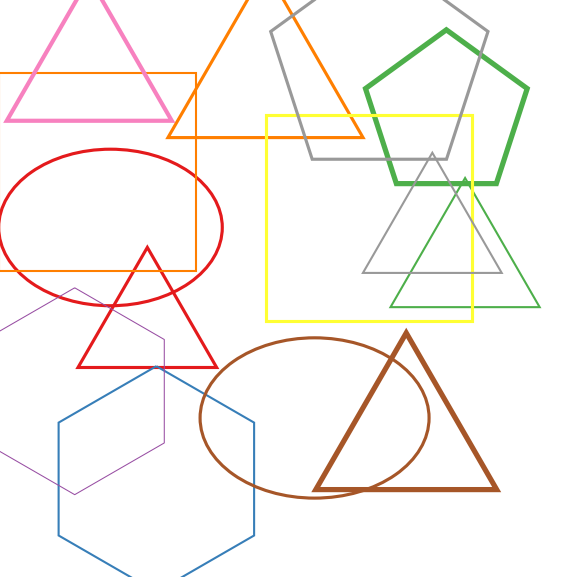[{"shape": "triangle", "thickness": 1.5, "radius": 0.69, "center": [0.255, 0.432]}, {"shape": "oval", "thickness": 1.5, "radius": 0.97, "center": [0.191, 0.605]}, {"shape": "hexagon", "thickness": 1, "radius": 0.98, "center": [0.271, 0.17]}, {"shape": "pentagon", "thickness": 2.5, "radius": 0.74, "center": [0.773, 0.8]}, {"shape": "triangle", "thickness": 1, "radius": 0.75, "center": [0.805, 0.542]}, {"shape": "hexagon", "thickness": 0.5, "radius": 0.9, "center": [0.129, 0.322]}, {"shape": "square", "thickness": 1, "radius": 0.85, "center": [0.169, 0.701]}, {"shape": "triangle", "thickness": 1.5, "radius": 0.98, "center": [0.46, 0.858]}, {"shape": "square", "thickness": 1.5, "radius": 0.89, "center": [0.639, 0.622]}, {"shape": "triangle", "thickness": 2.5, "radius": 0.9, "center": [0.703, 0.242]}, {"shape": "oval", "thickness": 1.5, "radius": 0.99, "center": [0.545, 0.275]}, {"shape": "triangle", "thickness": 2, "radius": 0.82, "center": [0.155, 0.872]}, {"shape": "pentagon", "thickness": 1.5, "radius": 0.99, "center": [0.657, 0.883]}, {"shape": "triangle", "thickness": 1, "radius": 0.69, "center": [0.749, 0.596]}]